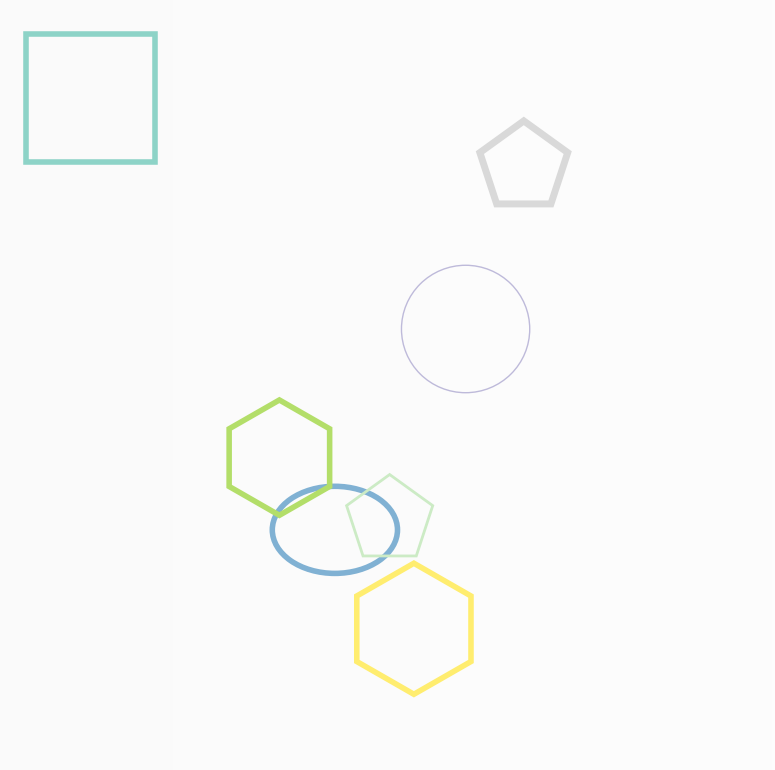[{"shape": "square", "thickness": 2, "radius": 0.42, "center": [0.117, 0.873]}, {"shape": "circle", "thickness": 0.5, "radius": 0.41, "center": [0.601, 0.573]}, {"shape": "oval", "thickness": 2, "radius": 0.4, "center": [0.432, 0.312]}, {"shape": "hexagon", "thickness": 2, "radius": 0.37, "center": [0.361, 0.406]}, {"shape": "pentagon", "thickness": 2.5, "radius": 0.3, "center": [0.676, 0.783]}, {"shape": "pentagon", "thickness": 1, "radius": 0.29, "center": [0.503, 0.325]}, {"shape": "hexagon", "thickness": 2, "radius": 0.43, "center": [0.534, 0.183]}]